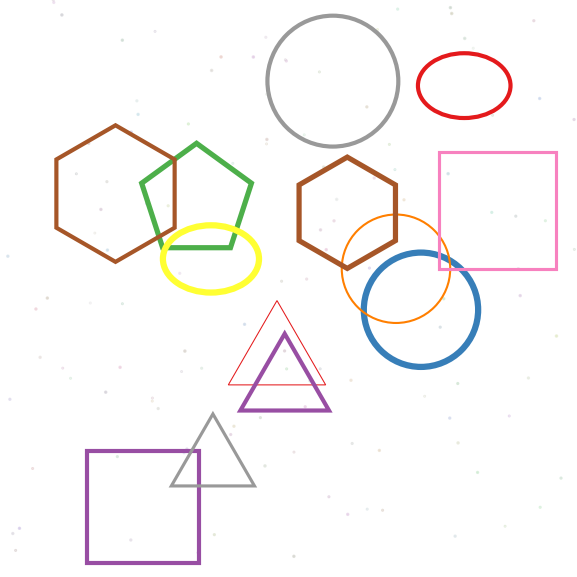[{"shape": "triangle", "thickness": 0.5, "radius": 0.49, "center": [0.48, 0.381]}, {"shape": "oval", "thickness": 2, "radius": 0.4, "center": [0.804, 0.851]}, {"shape": "circle", "thickness": 3, "radius": 0.49, "center": [0.729, 0.463]}, {"shape": "pentagon", "thickness": 2.5, "radius": 0.5, "center": [0.34, 0.651]}, {"shape": "square", "thickness": 2, "radius": 0.49, "center": [0.248, 0.122]}, {"shape": "triangle", "thickness": 2, "radius": 0.44, "center": [0.493, 0.333]}, {"shape": "circle", "thickness": 1, "radius": 0.47, "center": [0.686, 0.534]}, {"shape": "oval", "thickness": 3, "radius": 0.42, "center": [0.365, 0.551]}, {"shape": "hexagon", "thickness": 2.5, "radius": 0.48, "center": [0.601, 0.631]}, {"shape": "hexagon", "thickness": 2, "radius": 0.59, "center": [0.2, 0.664]}, {"shape": "square", "thickness": 1.5, "radius": 0.5, "center": [0.861, 0.634]}, {"shape": "circle", "thickness": 2, "radius": 0.57, "center": [0.576, 0.859]}, {"shape": "triangle", "thickness": 1.5, "radius": 0.42, "center": [0.369, 0.199]}]